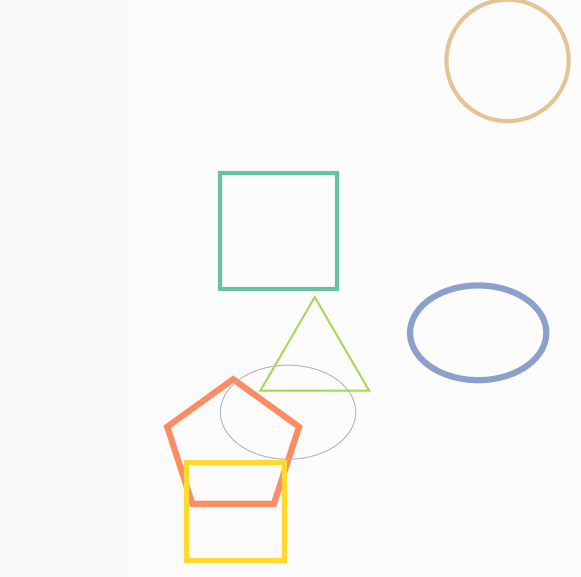[{"shape": "square", "thickness": 2, "radius": 0.5, "center": [0.48, 0.6]}, {"shape": "pentagon", "thickness": 3, "radius": 0.6, "center": [0.401, 0.223]}, {"shape": "oval", "thickness": 3, "radius": 0.59, "center": [0.823, 0.423]}, {"shape": "triangle", "thickness": 1, "radius": 0.54, "center": [0.542, 0.377]}, {"shape": "square", "thickness": 2.5, "radius": 0.42, "center": [0.405, 0.115]}, {"shape": "circle", "thickness": 2, "radius": 0.53, "center": [0.873, 0.895]}, {"shape": "oval", "thickness": 0.5, "radius": 0.58, "center": [0.496, 0.285]}]